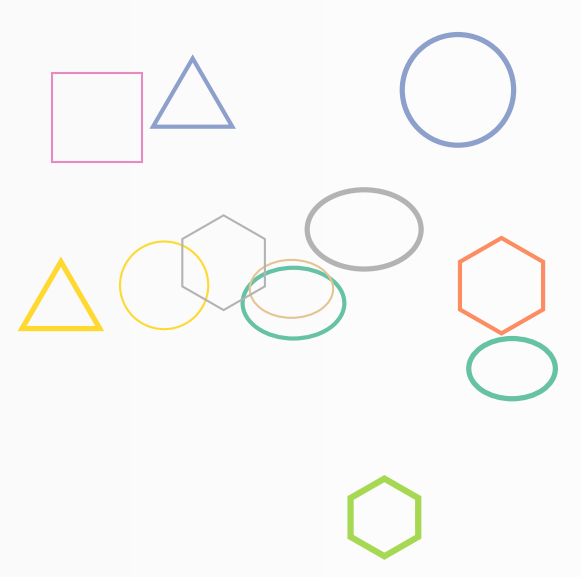[{"shape": "oval", "thickness": 2, "radius": 0.44, "center": [0.505, 0.474]}, {"shape": "oval", "thickness": 2.5, "radius": 0.37, "center": [0.881, 0.361]}, {"shape": "hexagon", "thickness": 2, "radius": 0.41, "center": [0.863, 0.504]}, {"shape": "triangle", "thickness": 2, "radius": 0.39, "center": [0.331, 0.819]}, {"shape": "circle", "thickness": 2.5, "radius": 0.48, "center": [0.788, 0.843]}, {"shape": "square", "thickness": 1, "radius": 0.39, "center": [0.167, 0.795]}, {"shape": "hexagon", "thickness": 3, "radius": 0.34, "center": [0.661, 0.103]}, {"shape": "triangle", "thickness": 2.5, "radius": 0.39, "center": [0.105, 0.469]}, {"shape": "circle", "thickness": 1, "radius": 0.38, "center": [0.282, 0.505]}, {"shape": "oval", "thickness": 1, "radius": 0.36, "center": [0.501, 0.499]}, {"shape": "hexagon", "thickness": 1, "radius": 0.41, "center": [0.385, 0.544]}, {"shape": "oval", "thickness": 2.5, "radius": 0.49, "center": [0.626, 0.602]}]